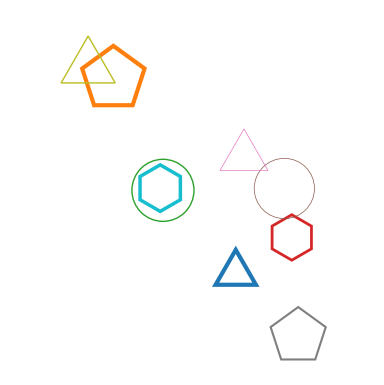[{"shape": "triangle", "thickness": 3, "radius": 0.3, "center": [0.612, 0.291]}, {"shape": "pentagon", "thickness": 3, "radius": 0.43, "center": [0.294, 0.796]}, {"shape": "circle", "thickness": 1, "radius": 0.4, "center": [0.423, 0.506]}, {"shape": "hexagon", "thickness": 2, "radius": 0.3, "center": [0.758, 0.383]}, {"shape": "circle", "thickness": 0.5, "radius": 0.39, "center": [0.739, 0.51]}, {"shape": "triangle", "thickness": 0.5, "radius": 0.36, "center": [0.634, 0.593]}, {"shape": "pentagon", "thickness": 1.5, "radius": 0.38, "center": [0.775, 0.127]}, {"shape": "triangle", "thickness": 1, "radius": 0.41, "center": [0.229, 0.825]}, {"shape": "hexagon", "thickness": 2.5, "radius": 0.3, "center": [0.416, 0.511]}]